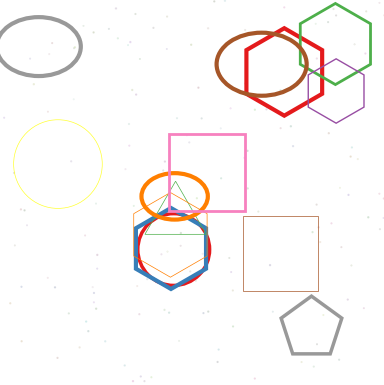[{"shape": "circle", "thickness": 2.5, "radius": 0.47, "center": [0.451, 0.352]}, {"shape": "hexagon", "thickness": 3, "radius": 0.57, "center": [0.738, 0.813]}, {"shape": "hexagon", "thickness": 3, "radius": 0.53, "center": [0.444, 0.355]}, {"shape": "hexagon", "thickness": 2, "radius": 0.53, "center": [0.871, 0.886]}, {"shape": "triangle", "thickness": 0.5, "radius": 0.46, "center": [0.456, 0.437]}, {"shape": "hexagon", "thickness": 1, "radius": 0.42, "center": [0.873, 0.764]}, {"shape": "hexagon", "thickness": 0.5, "radius": 0.55, "center": [0.443, 0.39]}, {"shape": "oval", "thickness": 3, "radius": 0.43, "center": [0.454, 0.49]}, {"shape": "circle", "thickness": 0.5, "radius": 0.58, "center": [0.151, 0.574]}, {"shape": "square", "thickness": 0.5, "radius": 0.49, "center": [0.729, 0.341]}, {"shape": "oval", "thickness": 3, "radius": 0.58, "center": [0.68, 0.833]}, {"shape": "square", "thickness": 2, "radius": 0.5, "center": [0.538, 0.551]}, {"shape": "pentagon", "thickness": 2.5, "radius": 0.41, "center": [0.809, 0.148]}, {"shape": "oval", "thickness": 3, "radius": 0.55, "center": [0.101, 0.879]}]